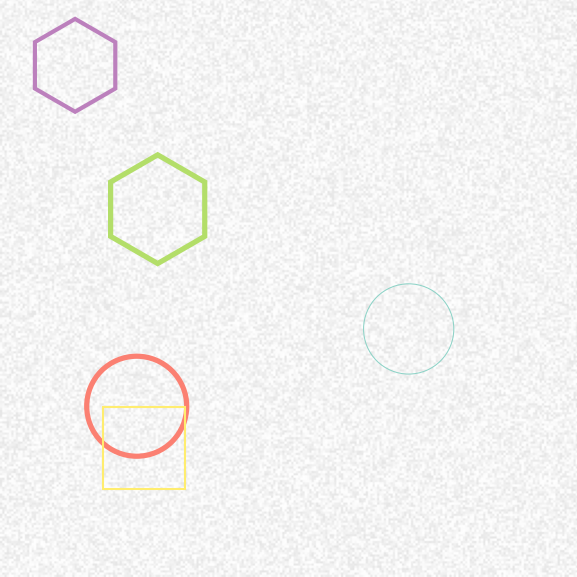[{"shape": "circle", "thickness": 0.5, "radius": 0.39, "center": [0.708, 0.43]}, {"shape": "circle", "thickness": 2.5, "radius": 0.43, "center": [0.237, 0.296]}, {"shape": "hexagon", "thickness": 2.5, "radius": 0.47, "center": [0.273, 0.637]}, {"shape": "hexagon", "thickness": 2, "radius": 0.4, "center": [0.13, 0.886]}, {"shape": "square", "thickness": 1, "radius": 0.36, "center": [0.25, 0.224]}]